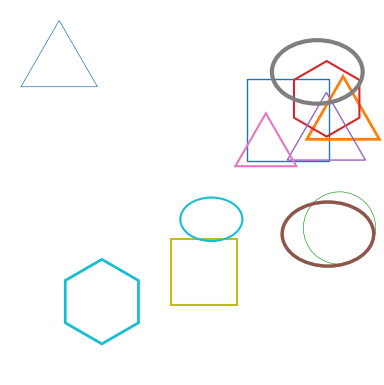[{"shape": "square", "thickness": 1, "radius": 0.53, "center": [0.747, 0.688]}, {"shape": "triangle", "thickness": 0.5, "radius": 0.57, "center": [0.154, 0.832]}, {"shape": "triangle", "thickness": 2, "radius": 0.54, "center": [0.891, 0.693]}, {"shape": "circle", "thickness": 0.5, "radius": 0.47, "center": [0.882, 0.408]}, {"shape": "hexagon", "thickness": 1.5, "radius": 0.49, "center": [0.849, 0.743]}, {"shape": "triangle", "thickness": 1, "radius": 0.59, "center": [0.848, 0.643]}, {"shape": "oval", "thickness": 2.5, "radius": 0.59, "center": [0.852, 0.392]}, {"shape": "triangle", "thickness": 1.5, "radius": 0.46, "center": [0.691, 0.614]}, {"shape": "oval", "thickness": 3, "radius": 0.59, "center": [0.824, 0.813]}, {"shape": "square", "thickness": 1.5, "radius": 0.43, "center": [0.53, 0.292]}, {"shape": "oval", "thickness": 1.5, "radius": 0.4, "center": [0.549, 0.43]}, {"shape": "hexagon", "thickness": 2, "radius": 0.55, "center": [0.265, 0.217]}]